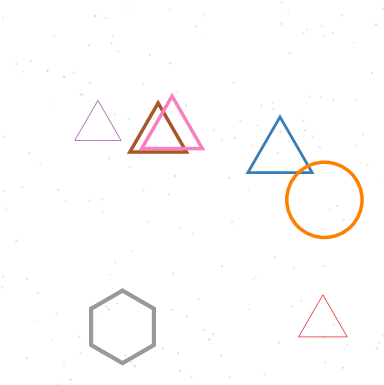[{"shape": "triangle", "thickness": 0.5, "radius": 0.36, "center": [0.839, 0.161]}, {"shape": "triangle", "thickness": 2, "radius": 0.48, "center": [0.727, 0.6]}, {"shape": "triangle", "thickness": 0.5, "radius": 0.35, "center": [0.254, 0.67]}, {"shape": "circle", "thickness": 2.5, "radius": 0.49, "center": [0.843, 0.481]}, {"shape": "triangle", "thickness": 2.5, "radius": 0.42, "center": [0.411, 0.648]}, {"shape": "triangle", "thickness": 2.5, "radius": 0.45, "center": [0.447, 0.66]}, {"shape": "hexagon", "thickness": 3, "radius": 0.47, "center": [0.318, 0.151]}]